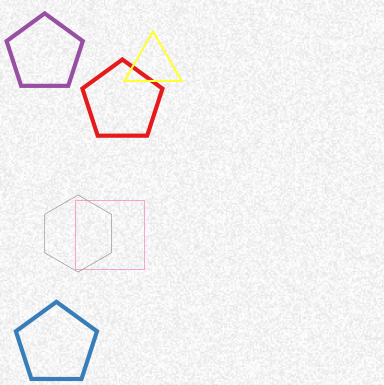[{"shape": "pentagon", "thickness": 3, "radius": 0.55, "center": [0.318, 0.736]}, {"shape": "pentagon", "thickness": 3, "radius": 0.55, "center": [0.147, 0.105]}, {"shape": "pentagon", "thickness": 3, "radius": 0.52, "center": [0.116, 0.861]}, {"shape": "triangle", "thickness": 1.5, "radius": 0.43, "center": [0.397, 0.833]}, {"shape": "square", "thickness": 0.5, "radius": 0.45, "center": [0.285, 0.39]}, {"shape": "hexagon", "thickness": 0.5, "radius": 0.5, "center": [0.203, 0.393]}]